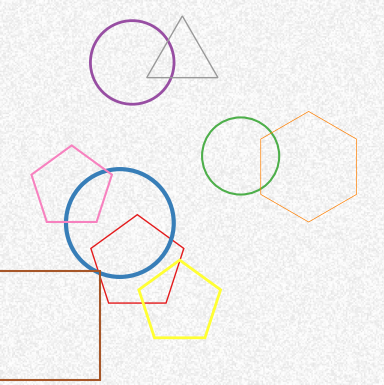[{"shape": "pentagon", "thickness": 1, "radius": 0.63, "center": [0.357, 0.315]}, {"shape": "circle", "thickness": 3, "radius": 0.7, "center": [0.311, 0.421]}, {"shape": "circle", "thickness": 1.5, "radius": 0.5, "center": [0.625, 0.595]}, {"shape": "circle", "thickness": 2, "radius": 0.54, "center": [0.343, 0.838]}, {"shape": "hexagon", "thickness": 0.5, "radius": 0.72, "center": [0.802, 0.567]}, {"shape": "pentagon", "thickness": 2, "radius": 0.56, "center": [0.467, 0.213]}, {"shape": "square", "thickness": 1.5, "radius": 0.7, "center": [0.118, 0.154]}, {"shape": "pentagon", "thickness": 1.5, "radius": 0.55, "center": [0.186, 0.512]}, {"shape": "triangle", "thickness": 1, "radius": 0.53, "center": [0.474, 0.852]}]